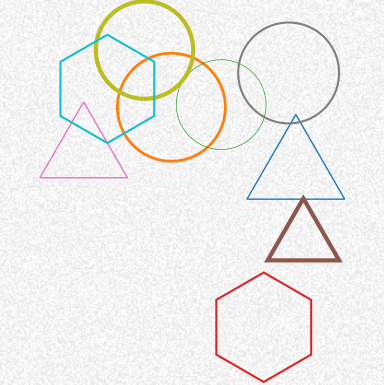[{"shape": "triangle", "thickness": 1, "radius": 0.73, "center": [0.768, 0.556]}, {"shape": "circle", "thickness": 2, "radius": 0.7, "center": [0.445, 0.721]}, {"shape": "circle", "thickness": 0.5, "radius": 0.58, "center": [0.574, 0.728]}, {"shape": "hexagon", "thickness": 1.5, "radius": 0.71, "center": [0.685, 0.15]}, {"shape": "triangle", "thickness": 3, "radius": 0.54, "center": [0.788, 0.377]}, {"shape": "triangle", "thickness": 1, "radius": 0.66, "center": [0.217, 0.604]}, {"shape": "circle", "thickness": 1.5, "radius": 0.66, "center": [0.75, 0.81]}, {"shape": "circle", "thickness": 3, "radius": 0.63, "center": [0.375, 0.87]}, {"shape": "hexagon", "thickness": 1.5, "radius": 0.7, "center": [0.279, 0.769]}]